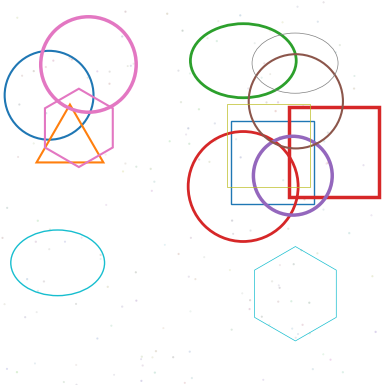[{"shape": "circle", "thickness": 1.5, "radius": 0.58, "center": [0.127, 0.753]}, {"shape": "square", "thickness": 1, "radius": 0.54, "center": [0.707, 0.578]}, {"shape": "triangle", "thickness": 1.5, "radius": 0.5, "center": [0.182, 0.628]}, {"shape": "oval", "thickness": 2, "radius": 0.69, "center": [0.632, 0.842]}, {"shape": "square", "thickness": 2.5, "radius": 0.59, "center": [0.868, 0.605]}, {"shape": "circle", "thickness": 2, "radius": 0.71, "center": [0.632, 0.516]}, {"shape": "circle", "thickness": 2.5, "radius": 0.51, "center": [0.761, 0.544]}, {"shape": "circle", "thickness": 1.5, "radius": 0.61, "center": [0.768, 0.737]}, {"shape": "hexagon", "thickness": 1.5, "radius": 0.51, "center": [0.205, 0.668]}, {"shape": "circle", "thickness": 2.5, "radius": 0.62, "center": [0.23, 0.833]}, {"shape": "oval", "thickness": 0.5, "radius": 0.56, "center": [0.766, 0.836]}, {"shape": "square", "thickness": 0.5, "radius": 0.54, "center": [0.698, 0.621]}, {"shape": "hexagon", "thickness": 0.5, "radius": 0.61, "center": [0.767, 0.237]}, {"shape": "oval", "thickness": 1, "radius": 0.61, "center": [0.15, 0.317]}]